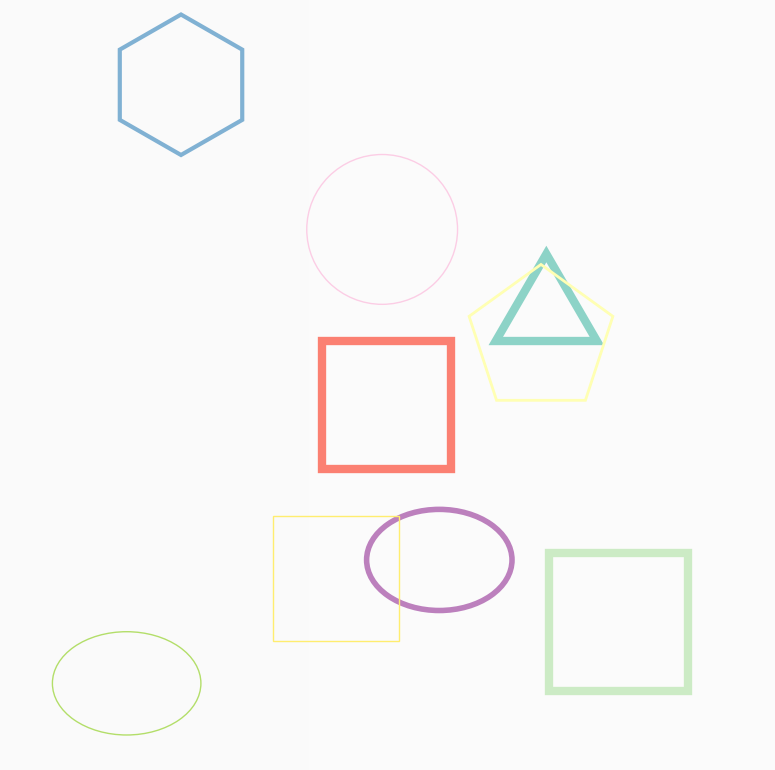[{"shape": "triangle", "thickness": 3, "radius": 0.38, "center": [0.705, 0.595]}, {"shape": "pentagon", "thickness": 1, "radius": 0.49, "center": [0.698, 0.559]}, {"shape": "square", "thickness": 3, "radius": 0.42, "center": [0.499, 0.474]}, {"shape": "hexagon", "thickness": 1.5, "radius": 0.46, "center": [0.234, 0.89]}, {"shape": "oval", "thickness": 0.5, "radius": 0.48, "center": [0.163, 0.113]}, {"shape": "circle", "thickness": 0.5, "radius": 0.49, "center": [0.493, 0.702]}, {"shape": "oval", "thickness": 2, "radius": 0.47, "center": [0.567, 0.273]}, {"shape": "square", "thickness": 3, "radius": 0.45, "center": [0.798, 0.192]}, {"shape": "square", "thickness": 0.5, "radius": 0.41, "center": [0.433, 0.249]}]